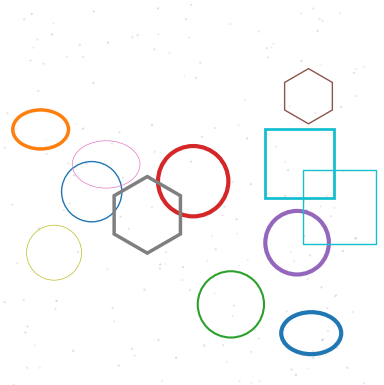[{"shape": "circle", "thickness": 1, "radius": 0.39, "center": [0.238, 0.502]}, {"shape": "oval", "thickness": 3, "radius": 0.39, "center": [0.808, 0.135]}, {"shape": "oval", "thickness": 2.5, "radius": 0.36, "center": [0.106, 0.664]}, {"shape": "circle", "thickness": 1.5, "radius": 0.43, "center": [0.6, 0.209]}, {"shape": "circle", "thickness": 3, "radius": 0.46, "center": [0.502, 0.529]}, {"shape": "circle", "thickness": 3, "radius": 0.41, "center": [0.772, 0.37]}, {"shape": "hexagon", "thickness": 1, "radius": 0.36, "center": [0.801, 0.75]}, {"shape": "oval", "thickness": 0.5, "radius": 0.44, "center": [0.276, 0.573]}, {"shape": "hexagon", "thickness": 2.5, "radius": 0.5, "center": [0.383, 0.442]}, {"shape": "circle", "thickness": 0.5, "radius": 0.36, "center": [0.14, 0.344]}, {"shape": "square", "thickness": 2, "radius": 0.45, "center": [0.779, 0.576]}, {"shape": "square", "thickness": 1, "radius": 0.48, "center": [0.882, 0.462]}]